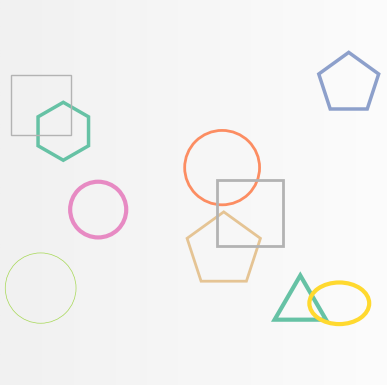[{"shape": "triangle", "thickness": 3, "radius": 0.38, "center": [0.775, 0.208]}, {"shape": "hexagon", "thickness": 2.5, "radius": 0.38, "center": [0.163, 0.659]}, {"shape": "circle", "thickness": 2, "radius": 0.48, "center": [0.573, 0.565]}, {"shape": "pentagon", "thickness": 2.5, "radius": 0.41, "center": [0.9, 0.783]}, {"shape": "circle", "thickness": 3, "radius": 0.36, "center": [0.253, 0.456]}, {"shape": "circle", "thickness": 0.5, "radius": 0.46, "center": [0.105, 0.252]}, {"shape": "oval", "thickness": 3, "radius": 0.39, "center": [0.876, 0.212]}, {"shape": "pentagon", "thickness": 2, "radius": 0.5, "center": [0.577, 0.35]}, {"shape": "square", "thickness": 2, "radius": 0.43, "center": [0.644, 0.446]}, {"shape": "square", "thickness": 1, "radius": 0.39, "center": [0.106, 0.727]}]